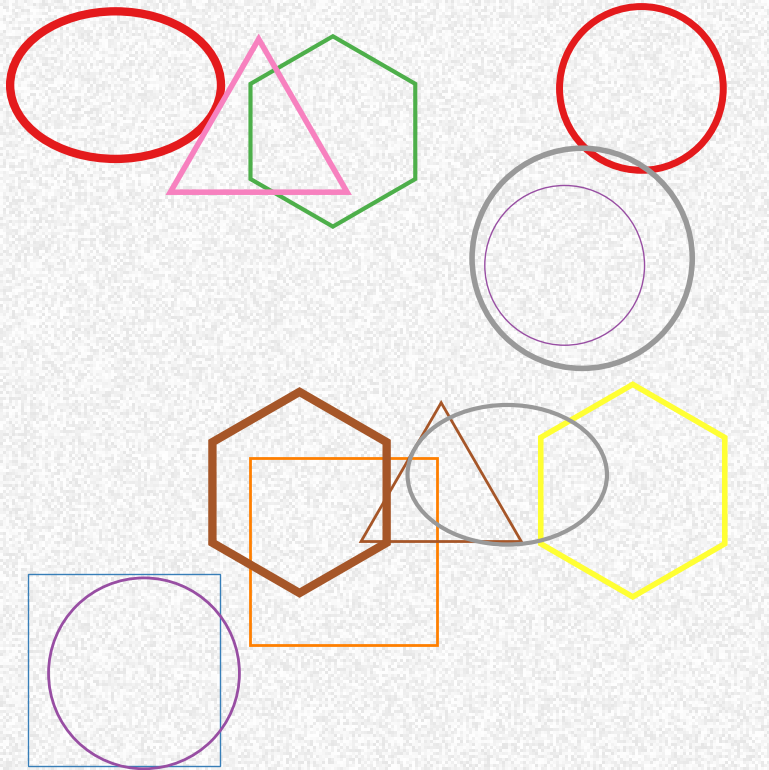[{"shape": "circle", "thickness": 2.5, "radius": 0.53, "center": [0.833, 0.885]}, {"shape": "oval", "thickness": 3, "radius": 0.68, "center": [0.15, 0.889]}, {"shape": "square", "thickness": 0.5, "radius": 0.62, "center": [0.161, 0.13]}, {"shape": "hexagon", "thickness": 1.5, "radius": 0.62, "center": [0.432, 0.829]}, {"shape": "circle", "thickness": 1, "radius": 0.62, "center": [0.187, 0.126]}, {"shape": "circle", "thickness": 0.5, "radius": 0.52, "center": [0.733, 0.655]}, {"shape": "square", "thickness": 1, "radius": 0.61, "center": [0.446, 0.284]}, {"shape": "hexagon", "thickness": 2, "radius": 0.69, "center": [0.822, 0.363]}, {"shape": "hexagon", "thickness": 3, "radius": 0.65, "center": [0.389, 0.36]}, {"shape": "triangle", "thickness": 1, "radius": 0.6, "center": [0.573, 0.357]}, {"shape": "triangle", "thickness": 2, "radius": 0.66, "center": [0.336, 0.817]}, {"shape": "circle", "thickness": 2, "radius": 0.71, "center": [0.756, 0.665]}, {"shape": "oval", "thickness": 1.5, "radius": 0.65, "center": [0.659, 0.383]}]